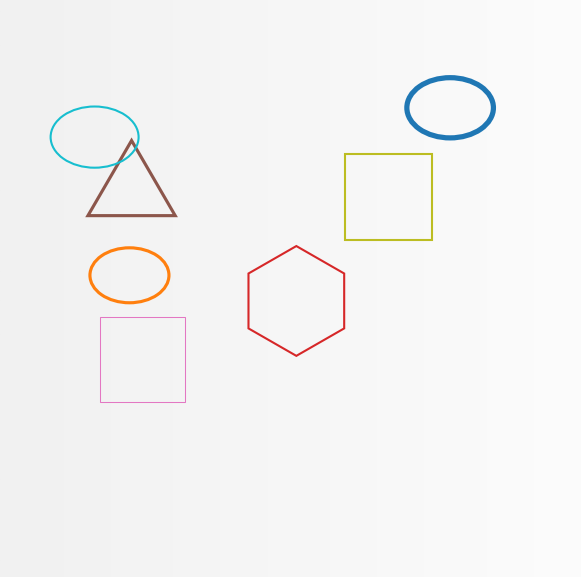[{"shape": "oval", "thickness": 2.5, "radius": 0.37, "center": [0.774, 0.812]}, {"shape": "oval", "thickness": 1.5, "radius": 0.34, "center": [0.223, 0.522]}, {"shape": "hexagon", "thickness": 1, "radius": 0.48, "center": [0.51, 0.478]}, {"shape": "triangle", "thickness": 1.5, "radius": 0.43, "center": [0.226, 0.669]}, {"shape": "square", "thickness": 0.5, "radius": 0.37, "center": [0.245, 0.376]}, {"shape": "square", "thickness": 1, "radius": 0.38, "center": [0.668, 0.658]}, {"shape": "oval", "thickness": 1, "radius": 0.38, "center": [0.163, 0.762]}]